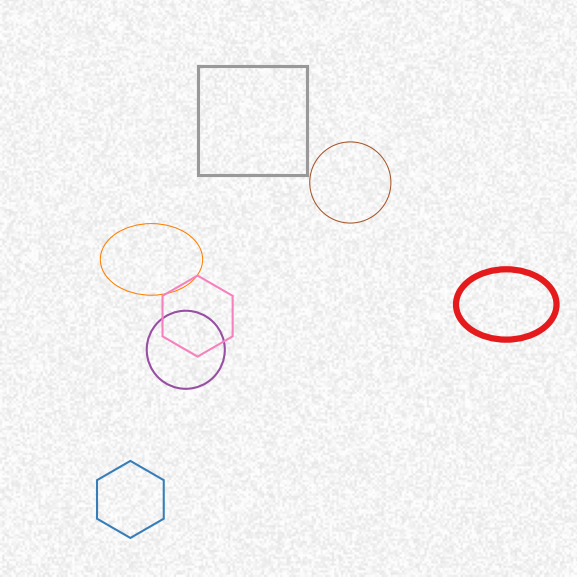[{"shape": "oval", "thickness": 3, "radius": 0.44, "center": [0.877, 0.472]}, {"shape": "hexagon", "thickness": 1, "radius": 0.33, "center": [0.226, 0.134]}, {"shape": "circle", "thickness": 1, "radius": 0.34, "center": [0.322, 0.393]}, {"shape": "oval", "thickness": 0.5, "radius": 0.44, "center": [0.262, 0.55]}, {"shape": "circle", "thickness": 0.5, "radius": 0.35, "center": [0.607, 0.683]}, {"shape": "hexagon", "thickness": 1, "radius": 0.35, "center": [0.342, 0.452]}, {"shape": "square", "thickness": 1.5, "radius": 0.47, "center": [0.437, 0.79]}]